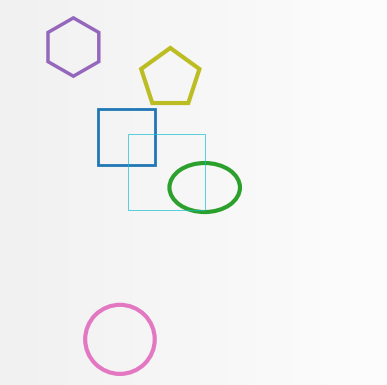[{"shape": "square", "thickness": 2, "radius": 0.37, "center": [0.327, 0.644]}, {"shape": "oval", "thickness": 3, "radius": 0.45, "center": [0.528, 0.513]}, {"shape": "hexagon", "thickness": 2.5, "radius": 0.38, "center": [0.189, 0.878]}, {"shape": "circle", "thickness": 3, "radius": 0.45, "center": [0.31, 0.119]}, {"shape": "pentagon", "thickness": 3, "radius": 0.4, "center": [0.439, 0.796]}, {"shape": "square", "thickness": 0.5, "radius": 0.49, "center": [0.43, 0.552]}]